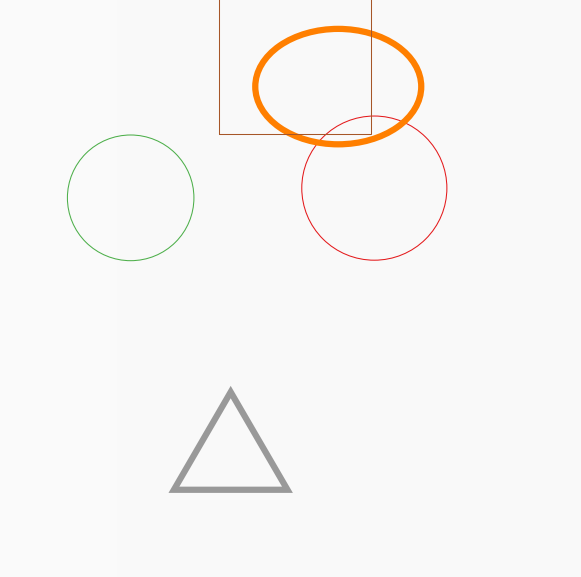[{"shape": "circle", "thickness": 0.5, "radius": 0.62, "center": [0.644, 0.673]}, {"shape": "circle", "thickness": 0.5, "radius": 0.54, "center": [0.225, 0.657]}, {"shape": "oval", "thickness": 3, "radius": 0.71, "center": [0.582, 0.849]}, {"shape": "square", "thickness": 0.5, "radius": 0.65, "center": [0.507, 0.897]}, {"shape": "triangle", "thickness": 3, "radius": 0.56, "center": [0.397, 0.207]}]